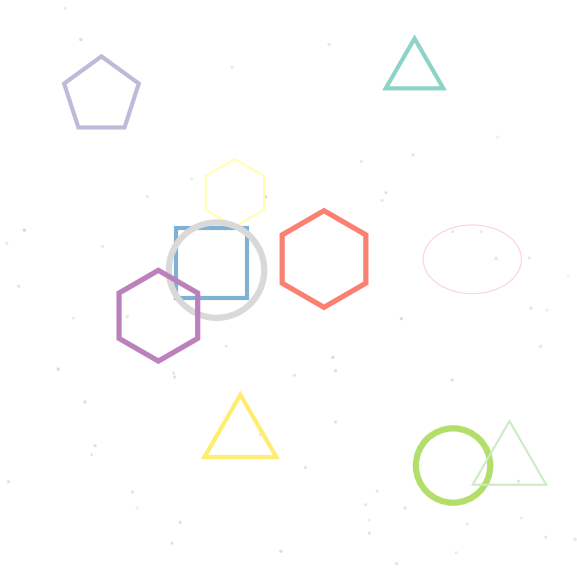[{"shape": "triangle", "thickness": 2, "radius": 0.29, "center": [0.718, 0.875]}, {"shape": "hexagon", "thickness": 1, "radius": 0.29, "center": [0.407, 0.665]}, {"shape": "pentagon", "thickness": 2, "radius": 0.34, "center": [0.176, 0.833]}, {"shape": "hexagon", "thickness": 2.5, "radius": 0.42, "center": [0.561, 0.551]}, {"shape": "square", "thickness": 2, "radius": 0.3, "center": [0.366, 0.544]}, {"shape": "circle", "thickness": 3, "radius": 0.32, "center": [0.785, 0.193]}, {"shape": "oval", "thickness": 0.5, "radius": 0.43, "center": [0.818, 0.55]}, {"shape": "circle", "thickness": 3, "radius": 0.41, "center": [0.375, 0.531]}, {"shape": "hexagon", "thickness": 2.5, "radius": 0.39, "center": [0.274, 0.452]}, {"shape": "triangle", "thickness": 1, "radius": 0.37, "center": [0.882, 0.197]}, {"shape": "triangle", "thickness": 2, "radius": 0.36, "center": [0.416, 0.244]}]